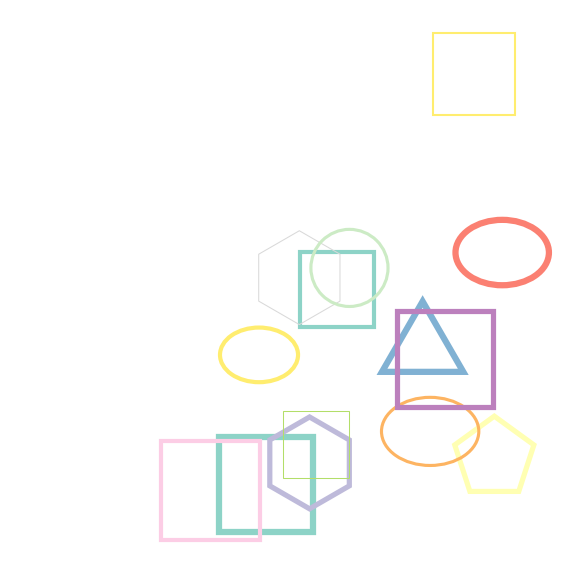[{"shape": "square", "thickness": 2, "radius": 0.32, "center": [0.584, 0.498]}, {"shape": "square", "thickness": 3, "radius": 0.41, "center": [0.46, 0.16]}, {"shape": "pentagon", "thickness": 2.5, "radius": 0.36, "center": [0.856, 0.206]}, {"shape": "hexagon", "thickness": 2.5, "radius": 0.4, "center": [0.536, 0.198]}, {"shape": "oval", "thickness": 3, "radius": 0.4, "center": [0.87, 0.562]}, {"shape": "triangle", "thickness": 3, "radius": 0.41, "center": [0.732, 0.396]}, {"shape": "oval", "thickness": 1.5, "radius": 0.42, "center": [0.745, 0.252]}, {"shape": "square", "thickness": 0.5, "radius": 0.29, "center": [0.547, 0.23]}, {"shape": "square", "thickness": 2, "radius": 0.43, "center": [0.365, 0.15]}, {"shape": "hexagon", "thickness": 0.5, "radius": 0.41, "center": [0.518, 0.518]}, {"shape": "square", "thickness": 2.5, "radius": 0.42, "center": [0.771, 0.378]}, {"shape": "circle", "thickness": 1.5, "radius": 0.33, "center": [0.605, 0.535]}, {"shape": "square", "thickness": 1, "radius": 0.36, "center": [0.82, 0.871]}, {"shape": "oval", "thickness": 2, "radius": 0.34, "center": [0.449, 0.385]}]